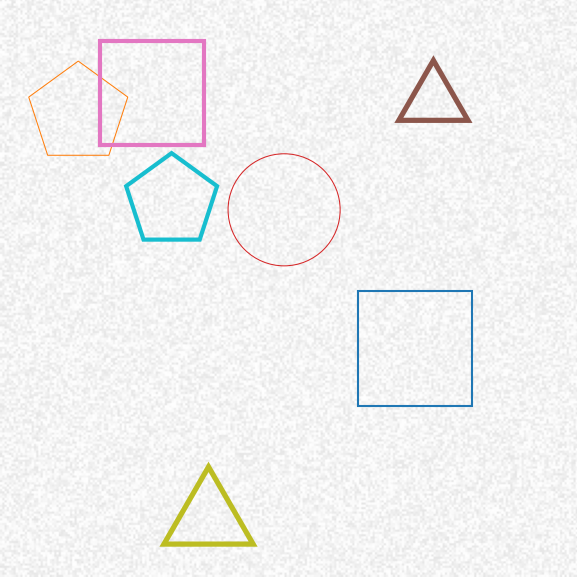[{"shape": "square", "thickness": 1, "radius": 0.5, "center": [0.719, 0.396]}, {"shape": "pentagon", "thickness": 0.5, "radius": 0.45, "center": [0.136, 0.803]}, {"shape": "circle", "thickness": 0.5, "radius": 0.49, "center": [0.492, 0.636]}, {"shape": "triangle", "thickness": 2.5, "radius": 0.35, "center": [0.751, 0.825]}, {"shape": "square", "thickness": 2, "radius": 0.45, "center": [0.263, 0.838]}, {"shape": "triangle", "thickness": 2.5, "radius": 0.45, "center": [0.361, 0.102]}, {"shape": "pentagon", "thickness": 2, "radius": 0.41, "center": [0.297, 0.651]}]